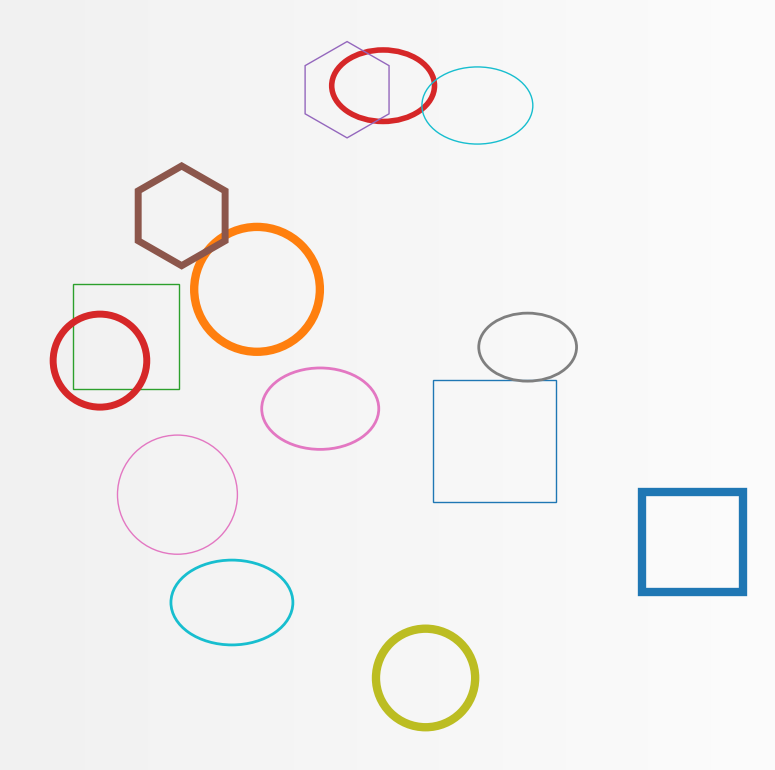[{"shape": "square", "thickness": 3, "radius": 0.33, "center": [0.894, 0.296]}, {"shape": "square", "thickness": 0.5, "radius": 0.4, "center": [0.638, 0.427]}, {"shape": "circle", "thickness": 3, "radius": 0.41, "center": [0.332, 0.624]}, {"shape": "square", "thickness": 0.5, "radius": 0.34, "center": [0.163, 0.563]}, {"shape": "circle", "thickness": 2.5, "radius": 0.3, "center": [0.129, 0.532]}, {"shape": "oval", "thickness": 2, "radius": 0.33, "center": [0.494, 0.889]}, {"shape": "hexagon", "thickness": 0.5, "radius": 0.31, "center": [0.448, 0.883]}, {"shape": "hexagon", "thickness": 2.5, "radius": 0.32, "center": [0.234, 0.72]}, {"shape": "oval", "thickness": 1, "radius": 0.38, "center": [0.413, 0.469]}, {"shape": "circle", "thickness": 0.5, "radius": 0.39, "center": [0.229, 0.358]}, {"shape": "oval", "thickness": 1, "radius": 0.32, "center": [0.681, 0.549]}, {"shape": "circle", "thickness": 3, "radius": 0.32, "center": [0.549, 0.12]}, {"shape": "oval", "thickness": 0.5, "radius": 0.36, "center": [0.616, 0.863]}, {"shape": "oval", "thickness": 1, "radius": 0.39, "center": [0.299, 0.218]}]